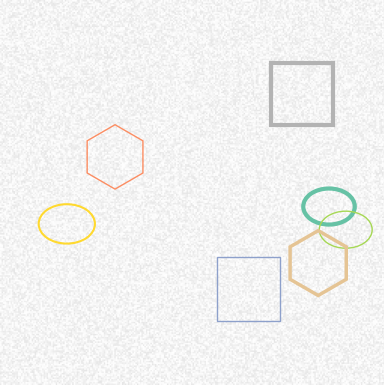[{"shape": "oval", "thickness": 3, "radius": 0.33, "center": [0.855, 0.464]}, {"shape": "hexagon", "thickness": 1, "radius": 0.42, "center": [0.299, 0.592]}, {"shape": "square", "thickness": 1, "radius": 0.41, "center": [0.646, 0.249]}, {"shape": "oval", "thickness": 1, "radius": 0.34, "center": [0.898, 0.403]}, {"shape": "oval", "thickness": 1.5, "radius": 0.37, "center": [0.174, 0.418]}, {"shape": "hexagon", "thickness": 2.5, "radius": 0.42, "center": [0.826, 0.317]}, {"shape": "square", "thickness": 3, "radius": 0.4, "center": [0.785, 0.755]}]